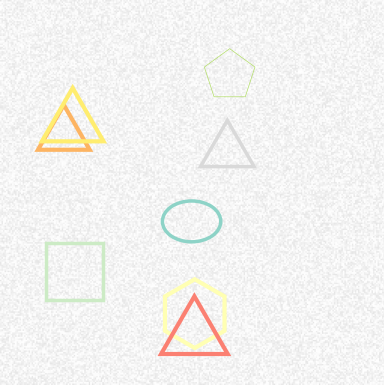[{"shape": "oval", "thickness": 2.5, "radius": 0.38, "center": [0.498, 0.425]}, {"shape": "hexagon", "thickness": 3, "radius": 0.45, "center": [0.506, 0.185]}, {"shape": "triangle", "thickness": 3, "radius": 0.5, "center": [0.505, 0.13]}, {"shape": "triangle", "thickness": 3, "radius": 0.39, "center": [0.166, 0.65]}, {"shape": "pentagon", "thickness": 0.5, "radius": 0.35, "center": [0.597, 0.805]}, {"shape": "triangle", "thickness": 2.5, "radius": 0.4, "center": [0.59, 0.607]}, {"shape": "square", "thickness": 2.5, "radius": 0.37, "center": [0.194, 0.295]}, {"shape": "triangle", "thickness": 3, "radius": 0.46, "center": [0.189, 0.679]}]